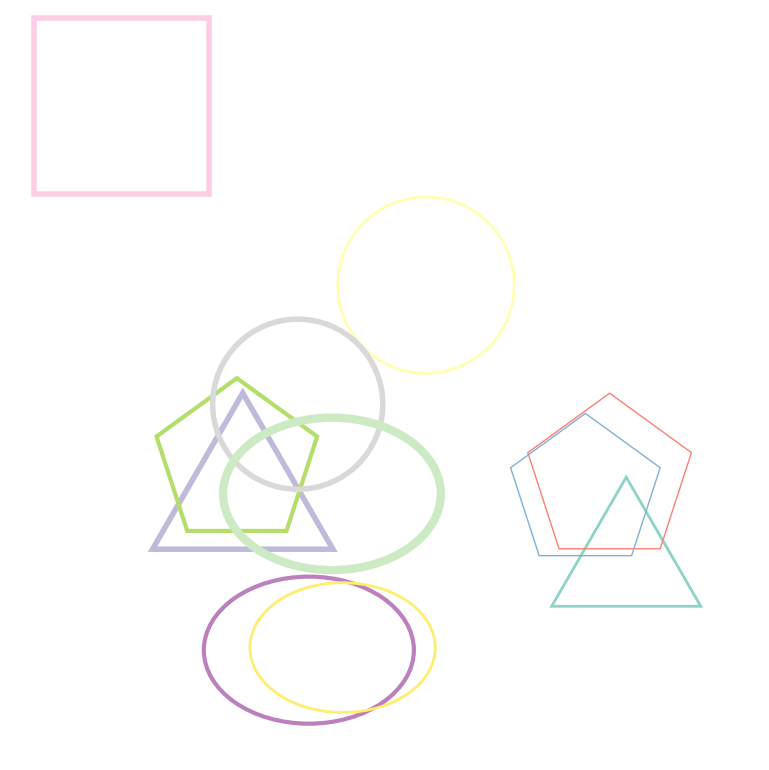[{"shape": "triangle", "thickness": 1, "radius": 0.56, "center": [0.813, 0.269]}, {"shape": "circle", "thickness": 1, "radius": 0.57, "center": [0.553, 0.63]}, {"shape": "triangle", "thickness": 2, "radius": 0.68, "center": [0.315, 0.354]}, {"shape": "pentagon", "thickness": 0.5, "radius": 0.56, "center": [0.792, 0.378]}, {"shape": "pentagon", "thickness": 0.5, "radius": 0.51, "center": [0.76, 0.361]}, {"shape": "pentagon", "thickness": 1.5, "radius": 0.55, "center": [0.308, 0.399]}, {"shape": "square", "thickness": 2, "radius": 0.57, "center": [0.158, 0.862]}, {"shape": "circle", "thickness": 2, "radius": 0.55, "center": [0.387, 0.475]}, {"shape": "oval", "thickness": 1.5, "radius": 0.68, "center": [0.401, 0.156]}, {"shape": "oval", "thickness": 3, "radius": 0.71, "center": [0.431, 0.359]}, {"shape": "oval", "thickness": 1, "radius": 0.6, "center": [0.445, 0.159]}]